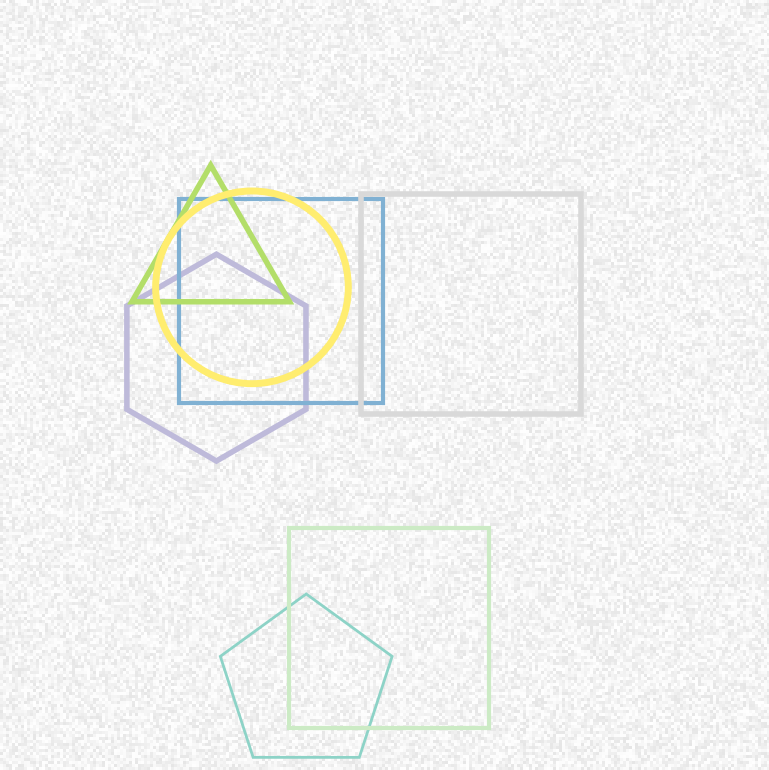[{"shape": "pentagon", "thickness": 1, "radius": 0.59, "center": [0.398, 0.111]}, {"shape": "hexagon", "thickness": 2, "radius": 0.67, "center": [0.281, 0.536]}, {"shape": "square", "thickness": 1.5, "radius": 0.66, "center": [0.365, 0.609]}, {"shape": "triangle", "thickness": 2, "radius": 0.59, "center": [0.274, 0.667]}, {"shape": "square", "thickness": 2, "radius": 0.71, "center": [0.612, 0.606]}, {"shape": "square", "thickness": 1.5, "radius": 0.65, "center": [0.505, 0.184]}, {"shape": "circle", "thickness": 2.5, "radius": 0.63, "center": [0.327, 0.627]}]